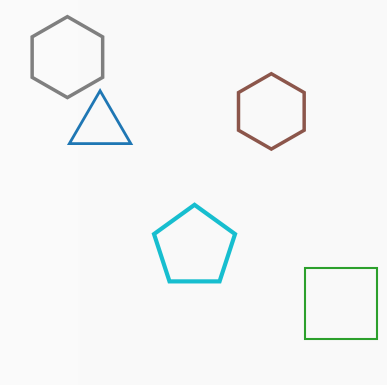[{"shape": "triangle", "thickness": 2, "radius": 0.46, "center": [0.258, 0.673]}, {"shape": "square", "thickness": 1.5, "radius": 0.46, "center": [0.881, 0.213]}, {"shape": "hexagon", "thickness": 2.5, "radius": 0.49, "center": [0.7, 0.711]}, {"shape": "hexagon", "thickness": 2.5, "radius": 0.53, "center": [0.174, 0.852]}, {"shape": "pentagon", "thickness": 3, "radius": 0.55, "center": [0.502, 0.358]}]